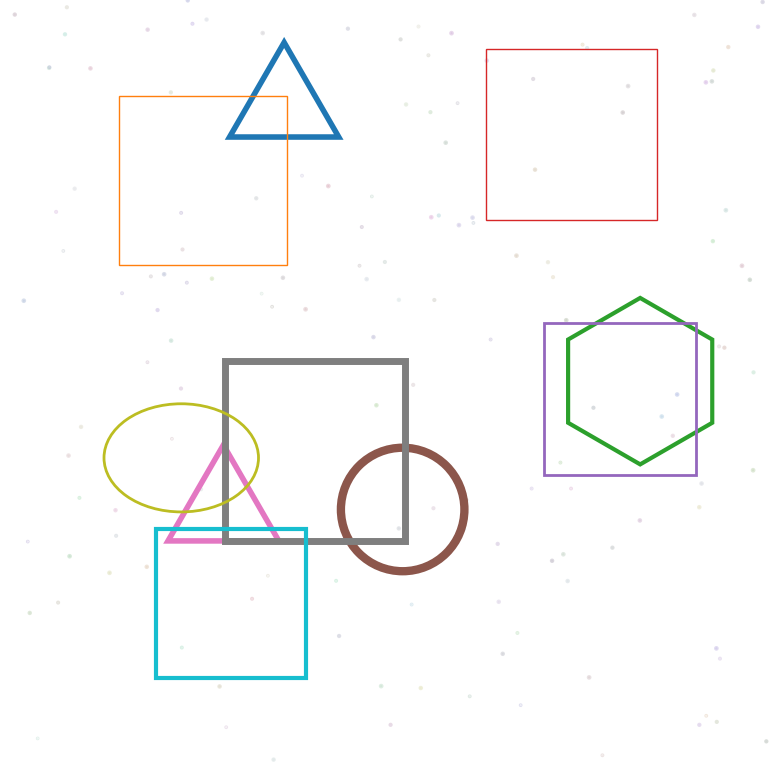[{"shape": "triangle", "thickness": 2, "radius": 0.41, "center": [0.369, 0.863]}, {"shape": "square", "thickness": 0.5, "radius": 0.55, "center": [0.263, 0.766]}, {"shape": "hexagon", "thickness": 1.5, "radius": 0.54, "center": [0.831, 0.505]}, {"shape": "square", "thickness": 0.5, "radius": 0.55, "center": [0.742, 0.825]}, {"shape": "square", "thickness": 1, "radius": 0.49, "center": [0.805, 0.481]}, {"shape": "circle", "thickness": 3, "radius": 0.4, "center": [0.523, 0.338]}, {"shape": "triangle", "thickness": 2, "radius": 0.42, "center": [0.29, 0.339]}, {"shape": "square", "thickness": 2.5, "radius": 0.58, "center": [0.409, 0.415]}, {"shape": "oval", "thickness": 1, "radius": 0.5, "center": [0.235, 0.405]}, {"shape": "square", "thickness": 1.5, "radius": 0.49, "center": [0.3, 0.216]}]